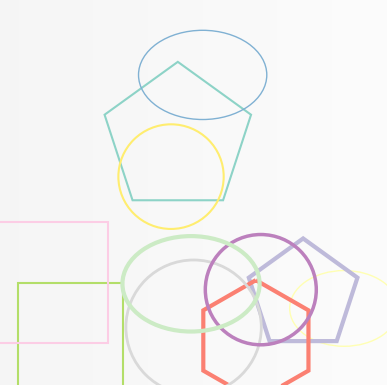[{"shape": "pentagon", "thickness": 1.5, "radius": 0.99, "center": [0.459, 0.641]}, {"shape": "oval", "thickness": 1, "radius": 0.7, "center": [0.888, 0.199]}, {"shape": "pentagon", "thickness": 3, "radius": 0.74, "center": [0.782, 0.233]}, {"shape": "hexagon", "thickness": 3, "radius": 0.78, "center": [0.66, 0.116]}, {"shape": "oval", "thickness": 1, "radius": 0.83, "center": [0.523, 0.805]}, {"shape": "square", "thickness": 1.5, "radius": 0.67, "center": [0.182, 0.131]}, {"shape": "square", "thickness": 1.5, "radius": 0.79, "center": [0.121, 0.266]}, {"shape": "circle", "thickness": 2, "radius": 0.87, "center": [0.5, 0.15]}, {"shape": "circle", "thickness": 2.5, "radius": 0.72, "center": [0.673, 0.248]}, {"shape": "oval", "thickness": 3, "radius": 0.89, "center": [0.493, 0.263]}, {"shape": "circle", "thickness": 1.5, "radius": 0.68, "center": [0.441, 0.541]}]